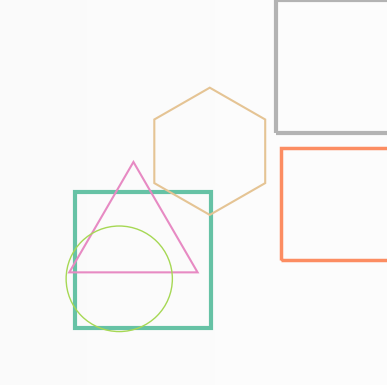[{"shape": "square", "thickness": 3, "radius": 0.88, "center": [0.369, 0.323]}, {"shape": "square", "thickness": 2.5, "radius": 0.72, "center": [0.87, 0.47]}, {"shape": "triangle", "thickness": 1.5, "radius": 0.96, "center": [0.344, 0.388]}, {"shape": "circle", "thickness": 1, "radius": 0.69, "center": [0.308, 0.276]}, {"shape": "hexagon", "thickness": 1.5, "radius": 0.83, "center": [0.541, 0.607]}, {"shape": "square", "thickness": 3, "radius": 0.86, "center": [0.886, 0.827]}]